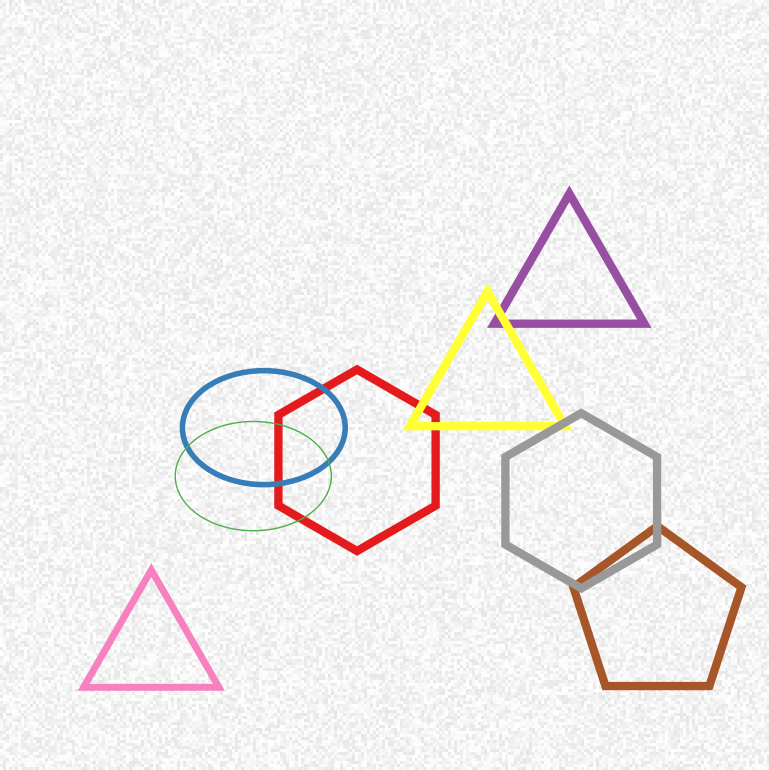[{"shape": "hexagon", "thickness": 3, "radius": 0.59, "center": [0.464, 0.402]}, {"shape": "oval", "thickness": 2, "radius": 0.53, "center": [0.343, 0.445]}, {"shape": "oval", "thickness": 0.5, "radius": 0.51, "center": [0.329, 0.382]}, {"shape": "triangle", "thickness": 3, "radius": 0.56, "center": [0.739, 0.636]}, {"shape": "triangle", "thickness": 3, "radius": 0.58, "center": [0.633, 0.505]}, {"shape": "pentagon", "thickness": 3, "radius": 0.57, "center": [0.854, 0.202]}, {"shape": "triangle", "thickness": 2.5, "radius": 0.51, "center": [0.196, 0.158]}, {"shape": "hexagon", "thickness": 3, "radius": 0.57, "center": [0.755, 0.35]}]